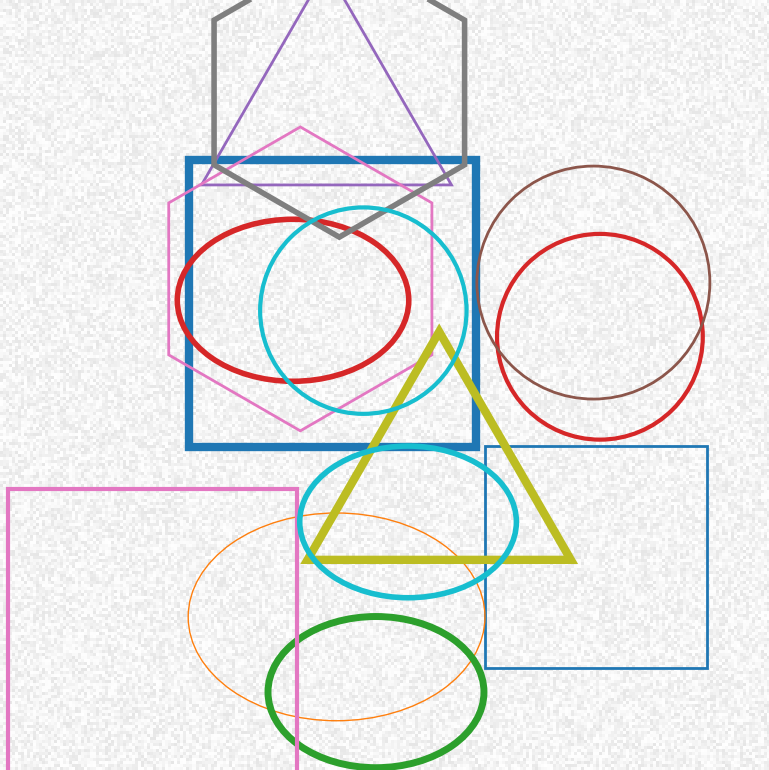[{"shape": "square", "thickness": 1, "radius": 0.72, "center": [0.775, 0.277]}, {"shape": "square", "thickness": 3, "radius": 0.93, "center": [0.432, 0.605]}, {"shape": "oval", "thickness": 0.5, "radius": 0.96, "center": [0.437, 0.199]}, {"shape": "oval", "thickness": 2.5, "radius": 0.7, "center": [0.488, 0.101]}, {"shape": "circle", "thickness": 1.5, "radius": 0.67, "center": [0.779, 0.563]}, {"shape": "oval", "thickness": 2, "radius": 0.75, "center": [0.381, 0.61]}, {"shape": "triangle", "thickness": 1, "radius": 0.94, "center": [0.424, 0.854]}, {"shape": "circle", "thickness": 1, "radius": 0.76, "center": [0.771, 0.633]}, {"shape": "square", "thickness": 1.5, "radius": 0.94, "center": [0.198, 0.178]}, {"shape": "hexagon", "thickness": 1, "radius": 0.99, "center": [0.39, 0.638]}, {"shape": "hexagon", "thickness": 2, "radius": 0.94, "center": [0.441, 0.88]}, {"shape": "triangle", "thickness": 3, "radius": 0.99, "center": [0.57, 0.372]}, {"shape": "circle", "thickness": 1.5, "radius": 0.67, "center": [0.472, 0.597]}, {"shape": "oval", "thickness": 2, "radius": 0.7, "center": [0.53, 0.322]}]